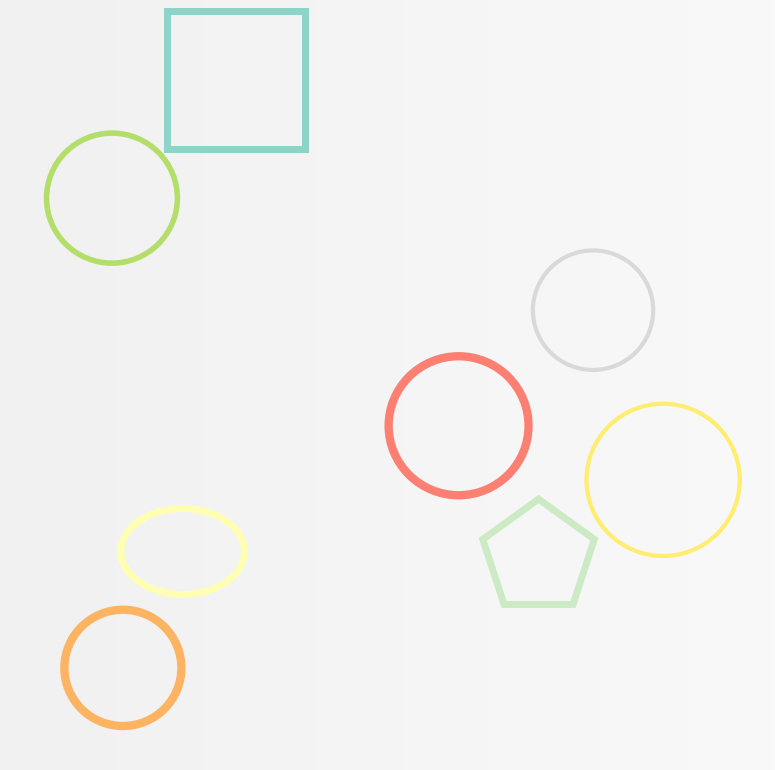[{"shape": "square", "thickness": 2.5, "radius": 0.45, "center": [0.305, 0.896]}, {"shape": "oval", "thickness": 2.5, "radius": 0.4, "center": [0.236, 0.284]}, {"shape": "circle", "thickness": 3, "radius": 0.45, "center": [0.592, 0.447]}, {"shape": "circle", "thickness": 3, "radius": 0.38, "center": [0.159, 0.133]}, {"shape": "circle", "thickness": 2, "radius": 0.42, "center": [0.144, 0.743]}, {"shape": "circle", "thickness": 1.5, "radius": 0.39, "center": [0.765, 0.597]}, {"shape": "pentagon", "thickness": 2.5, "radius": 0.38, "center": [0.695, 0.276]}, {"shape": "circle", "thickness": 1.5, "radius": 0.49, "center": [0.856, 0.377]}]